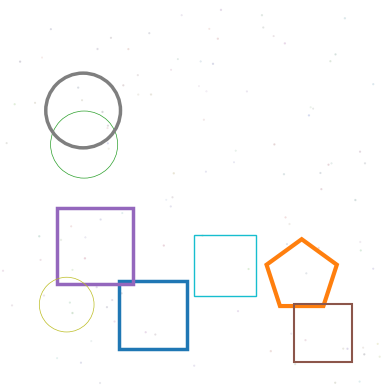[{"shape": "square", "thickness": 2.5, "radius": 0.44, "center": [0.398, 0.182]}, {"shape": "pentagon", "thickness": 3, "radius": 0.48, "center": [0.784, 0.283]}, {"shape": "circle", "thickness": 0.5, "radius": 0.44, "center": [0.219, 0.624]}, {"shape": "square", "thickness": 2.5, "radius": 0.49, "center": [0.246, 0.36]}, {"shape": "square", "thickness": 1.5, "radius": 0.38, "center": [0.839, 0.136]}, {"shape": "circle", "thickness": 2.5, "radius": 0.49, "center": [0.216, 0.713]}, {"shape": "circle", "thickness": 0.5, "radius": 0.36, "center": [0.173, 0.209]}, {"shape": "square", "thickness": 1, "radius": 0.4, "center": [0.585, 0.31]}]